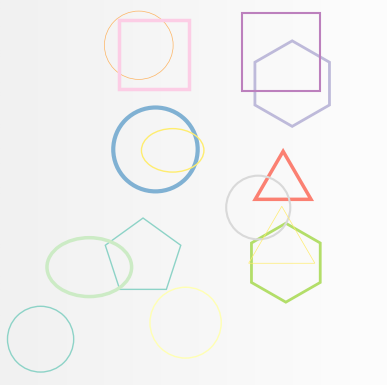[{"shape": "circle", "thickness": 1, "radius": 0.43, "center": [0.105, 0.119]}, {"shape": "pentagon", "thickness": 1, "radius": 0.51, "center": [0.369, 0.331]}, {"shape": "circle", "thickness": 1, "radius": 0.46, "center": [0.479, 0.162]}, {"shape": "hexagon", "thickness": 2, "radius": 0.56, "center": [0.754, 0.783]}, {"shape": "triangle", "thickness": 2.5, "radius": 0.42, "center": [0.731, 0.524]}, {"shape": "circle", "thickness": 3, "radius": 0.54, "center": [0.401, 0.612]}, {"shape": "circle", "thickness": 0.5, "radius": 0.44, "center": [0.358, 0.882]}, {"shape": "hexagon", "thickness": 2, "radius": 0.51, "center": [0.738, 0.318]}, {"shape": "square", "thickness": 2.5, "radius": 0.45, "center": [0.398, 0.858]}, {"shape": "circle", "thickness": 1.5, "radius": 0.41, "center": [0.666, 0.461]}, {"shape": "square", "thickness": 1.5, "radius": 0.51, "center": [0.725, 0.864]}, {"shape": "oval", "thickness": 2.5, "radius": 0.55, "center": [0.23, 0.306]}, {"shape": "triangle", "thickness": 0.5, "radius": 0.49, "center": [0.727, 0.366]}, {"shape": "oval", "thickness": 1, "radius": 0.4, "center": [0.446, 0.609]}]